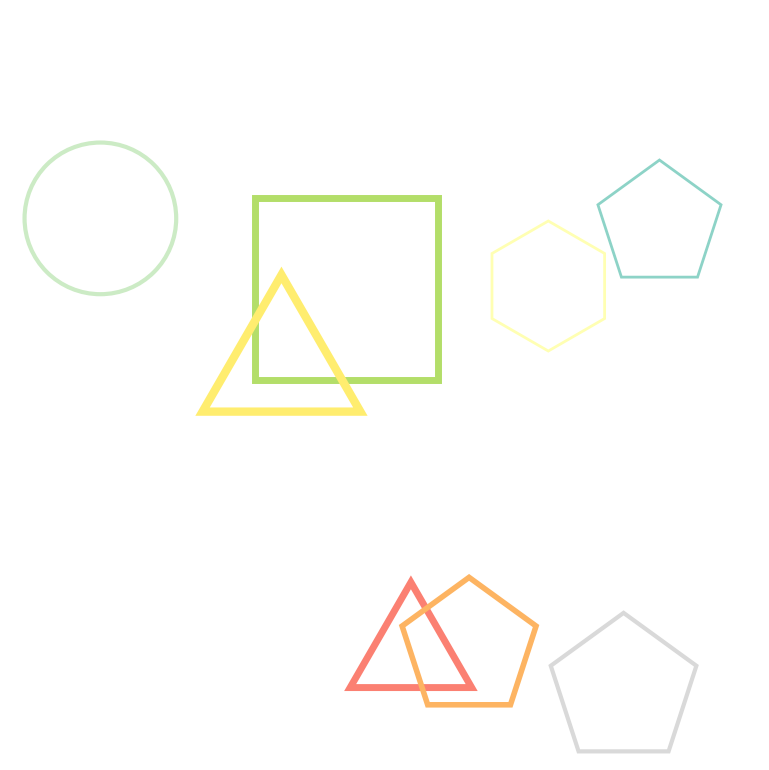[{"shape": "pentagon", "thickness": 1, "radius": 0.42, "center": [0.856, 0.708]}, {"shape": "hexagon", "thickness": 1, "radius": 0.42, "center": [0.712, 0.629]}, {"shape": "triangle", "thickness": 2.5, "radius": 0.46, "center": [0.534, 0.153]}, {"shape": "pentagon", "thickness": 2, "radius": 0.46, "center": [0.609, 0.159]}, {"shape": "square", "thickness": 2.5, "radius": 0.59, "center": [0.45, 0.625]}, {"shape": "pentagon", "thickness": 1.5, "radius": 0.5, "center": [0.81, 0.105]}, {"shape": "circle", "thickness": 1.5, "radius": 0.49, "center": [0.13, 0.716]}, {"shape": "triangle", "thickness": 3, "radius": 0.59, "center": [0.366, 0.525]}]